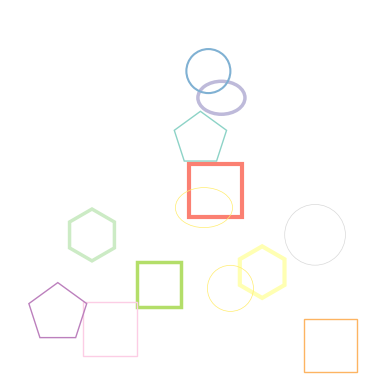[{"shape": "pentagon", "thickness": 1, "radius": 0.36, "center": [0.521, 0.639]}, {"shape": "hexagon", "thickness": 3, "radius": 0.34, "center": [0.681, 0.293]}, {"shape": "oval", "thickness": 2.5, "radius": 0.31, "center": [0.575, 0.746]}, {"shape": "square", "thickness": 3, "radius": 0.35, "center": [0.559, 0.505]}, {"shape": "circle", "thickness": 1.5, "radius": 0.29, "center": [0.541, 0.815]}, {"shape": "square", "thickness": 1, "radius": 0.34, "center": [0.858, 0.103]}, {"shape": "square", "thickness": 2.5, "radius": 0.29, "center": [0.413, 0.26]}, {"shape": "square", "thickness": 1, "radius": 0.35, "center": [0.285, 0.145]}, {"shape": "circle", "thickness": 0.5, "radius": 0.39, "center": [0.818, 0.39]}, {"shape": "pentagon", "thickness": 1, "radius": 0.39, "center": [0.15, 0.187]}, {"shape": "hexagon", "thickness": 2.5, "radius": 0.34, "center": [0.239, 0.39]}, {"shape": "oval", "thickness": 0.5, "radius": 0.37, "center": [0.53, 0.461]}, {"shape": "circle", "thickness": 0.5, "radius": 0.3, "center": [0.599, 0.251]}]